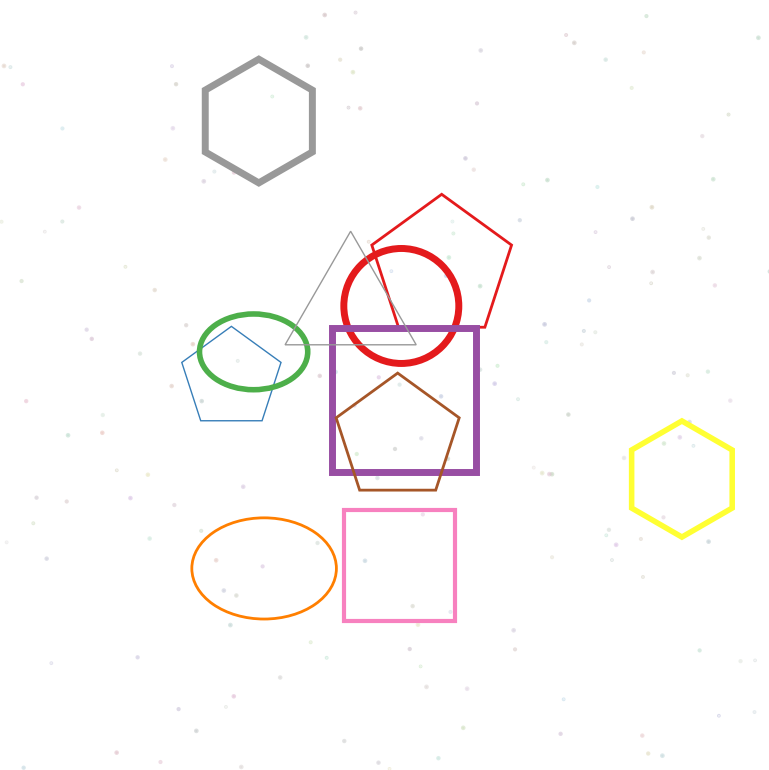[{"shape": "pentagon", "thickness": 1, "radius": 0.48, "center": [0.574, 0.652]}, {"shape": "circle", "thickness": 2.5, "radius": 0.37, "center": [0.521, 0.603]}, {"shape": "pentagon", "thickness": 0.5, "radius": 0.34, "center": [0.301, 0.508]}, {"shape": "oval", "thickness": 2, "radius": 0.35, "center": [0.329, 0.543]}, {"shape": "square", "thickness": 2.5, "radius": 0.47, "center": [0.524, 0.48]}, {"shape": "oval", "thickness": 1, "radius": 0.47, "center": [0.343, 0.262]}, {"shape": "hexagon", "thickness": 2, "radius": 0.38, "center": [0.886, 0.378]}, {"shape": "pentagon", "thickness": 1, "radius": 0.42, "center": [0.516, 0.431]}, {"shape": "square", "thickness": 1.5, "radius": 0.36, "center": [0.519, 0.266]}, {"shape": "triangle", "thickness": 0.5, "radius": 0.49, "center": [0.455, 0.601]}, {"shape": "hexagon", "thickness": 2.5, "radius": 0.4, "center": [0.336, 0.843]}]